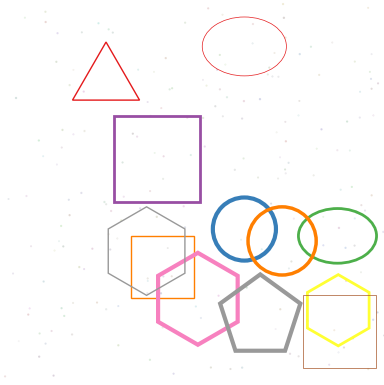[{"shape": "oval", "thickness": 0.5, "radius": 0.55, "center": [0.635, 0.879]}, {"shape": "triangle", "thickness": 1, "radius": 0.5, "center": [0.275, 0.79]}, {"shape": "circle", "thickness": 3, "radius": 0.41, "center": [0.635, 0.405]}, {"shape": "oval", "thickness": 2, "radius": 0.51, "center": [0.877, 0.387]}, {"shape": "square", "thickness": 2, "radius": 0.56, "center": [0.408, 0.587]}, {"shape": "square", "thickness": 1, "radius": 0.4, "center": [0.422, 0.306]}, {"shape": "circle", "thickness": 2.5, "radius": 0.44, "center": [0.733, 0.374]}, {"shape": "hexagon", "thickness": 2, "radius": 0.46, "center": [0.879, 0.194]}, {"shape": "square", "thickness": 0.5, "radius": 0.47, "center": [0.881, 0.138]}, {"shape": "hexagon", "thickness": 3, "radius": 0.6, "center": [0.514, 0.224]}, {"shape": "hexagon", "thickness": 1, "radius": 0.57, "center": [0.381, 0.348]}, {"shape": "pentagon", "thickness": 3, "radius": 0.55, "center": [0.676, 0.178]}]